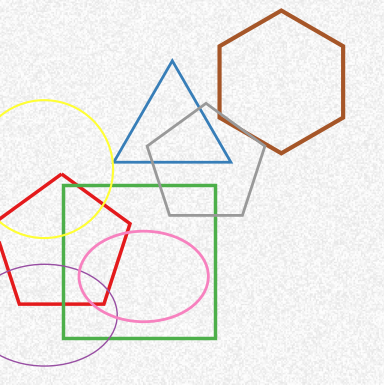[{"shape": "pentagon", "thickness": 2.5, "radius": 0.93, "center": [0.16, 0.361]}, {"shape": "triangle", "thickness": 2, "radius": 0.88, "center": [0.448, 0.666]}, {"shape": "square", "thickness": 2.5, "radius": 0.99, "center": [0.361, 0.321]}, {"shape": "oval", "thickness": 1, "radius": 0.94, "center": [0.116, 0.181]}, {"shape": "circle", "thickness": 1.5, "radius": 0.9, "center": [0.115, 0.561]}, {"shape": "hexagon", "thickness": 3, "radius": 0.93, "center": [0.731, 0.787]}, {"shape": "oval", "thickness": 2, "radius": 0.84, "center": [0.373, 0.282]}, {"shape": "pentagon", "thickness": 2, "radius": 0.8, "center": [0.535, 0.571]}]